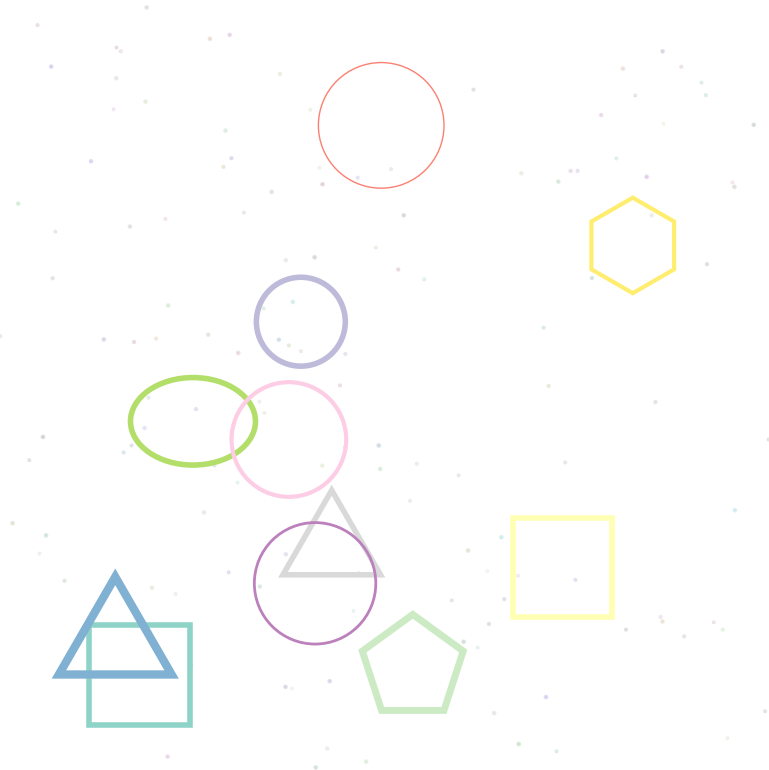[{"shape": "square", "thickness": 2, "radius": 0.33, "center": [0.181, 0.123]}, {"shape": "square", "thickness": 2, "radius": 0.32, "center": [0.73, 0.263]}, {"shape": "circle", "thickness": 2, "radius": 0.29, "center": [0.391, 0.582]}, {"shape": "circle", "thickness": 0.5, "radius": 0.41, "center": [0.495, 0.837]}, {"shape": "triangle", "thickness": 3, "radius": 0.42, "center": [0.15, 0.166]}, {"shape": "oval", "thickness": 2, "radius": 0.41, "center": [0.251, 0.453]}, {"shape": "circle", "thickness": 1.5, "radius": 0.37, "center": [0.375, 0.429]}, {"shape": "triangle", "thickness": 2, "radius": 0.37, "center": [0.431, 0.29]}, {"shape": "circle", "thickness": 1, "radius": 0.39, "center": [0.409, 0.242]}, {"shape": "pentagon", "thickness": 2.5, "radius": 0.34, "center": [0.536, 0.133]}, {"shape": "hexagon", "thickness": 1.5, "radius": 0.31, "center": [0.822, 0.681]}]